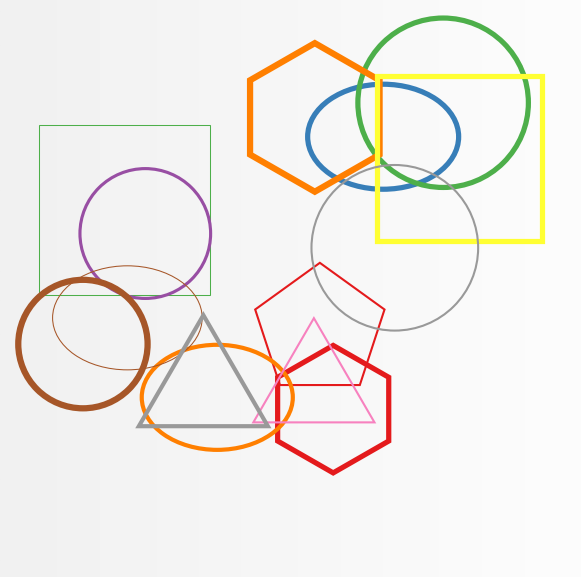[{"shape": "hexagon", "thickness": 2.5, "radius": 0.55, "center": [0.573, 0.291]}, {"shape": "pentagon", "thickness": 1, "radius": 0.58, "center": [0.55, 0.427]}, {"shape": "oval", "thickness": 2.5, "radius": 0.65, "center": [0.659, 0.762]}, {"shape": "circle", "thickness": 2.5, "radius": 0.73, "center": [0.762, 0.821]}, {"shape": "square", "thickness": 0.5, "radius": 0.74, "center": [0.214, 0.636]}, {"shape": "circle", "thickness": 1.5, "radius": 0.56, "center": [0.25, 0.595]}, {"shape": "oval", "thickness": 2, "radius": 0.65, "center": [0.374, 0.311]}, {"shape": "hexagon", "thickness": 3, "radius": 0.64, "center": [0.542, 0.796]}, {"shape": "square", "thickness": 2.5, "radius": 0.71, "center": [0.791, 0.725]}, {"shape": "oval", "thickness": 0.5, "radius": 0.64, "center": [0.219, 0.449]}, {"shape": "circle", "thickness": 3, "radius": 0.56, "center": [0.143, 0.403]}, {"shape": "triangle", "thickness": 1, "radius": 0.6, "center": [0.54, 0.328]}, {"shape": "triangle", "thickness": 2, "radius": 0.64, "center": [0.35, 0.325]}, {"shape": "circle", "thickness": 1, "radius": 0.72, "center": [0.679, 0.57]}]